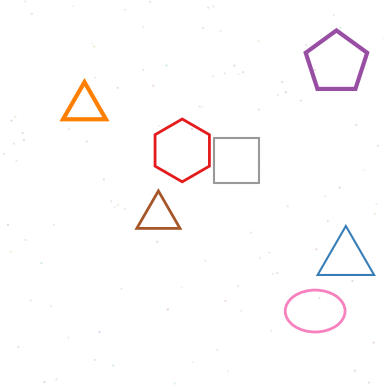[{"shape": "hexagon", "thickness": 2, "radius": 0.41, "center": [0.473, 0.609]}, {"shape": "triangle", "thickness": 1.5, "radius": 0.42, "center": [0.898, 0.328]}, {"shape": "pentagon", "thickness": 3, "radius": 0.42, "center": [0.874, 0.837]}, {"shape": "triangle", "thickness": 3, "radius": 0.32, "center": [0.219, 0.722]}, {"shape": "triangle", "thickness": 2, "radius": 0.32, "center": [0.411, 0.439]}, {"shape": "oval", "thickness": 2, "radius": 0.39, "center": [0.819, 0.192]}, {"shape": "square", "thickness": 1.5, "radius": 0.29, "center": [0.614, 0.583]}]